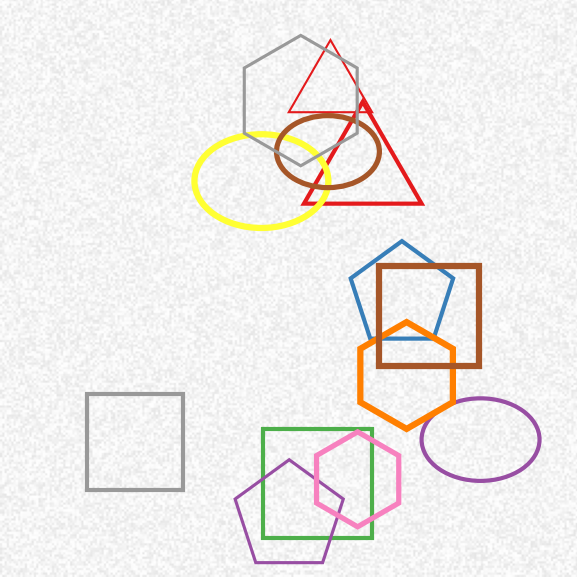[{"shape": "triangle", "thickness": 2, "radius": 0.59, "center": [0.628, 0.705]}, {"shape": "triangle", "thickness": 1, "radius": 0.42, "center": [0.572, 0.846]}, {"shape": "pentagon", "thickness": 2, "radius": 0.47, "center": [0.696, 0.488]}, {"shape": "square", "thickness": 2, "radius": 0.47, "center": [0.55, 0.162]}, {"shape": "oval", "thickness": 2, "radius": 0.51, "center": [0.832, 0.238]}, {"shape": "pentagon", "thickness": 1.5, "radius": 0.49, "center": [0.501, 0.105]}, {"shape": "hexagon", "thickness": 3, "radius": 0.46, "center": [0.704, 0.349]}, {"shape": "oval", "thickness": 3, "radius": 0.58, "center": [0.453, 0.686]}, {"shape": "square", "thickness": 3, "radius": 0.43, "center": [0.743, 0.451]}, {"shape": "oval", "thickness": 2.5, "radius": 0.45, "center": [0.568, 0.737]}, {"shape": "hexagon", "thickness": 2.5, "radius": 0.41, "center": [0.619, 0.169]}, {"shape": "square", "thickness": 2, "radius": 0.42, "center": [0.234, 0.234]}, {"shape": "hexagon", "thickness": 1.5, "radius": 0.56, "center": [0.521, 0.825]}]